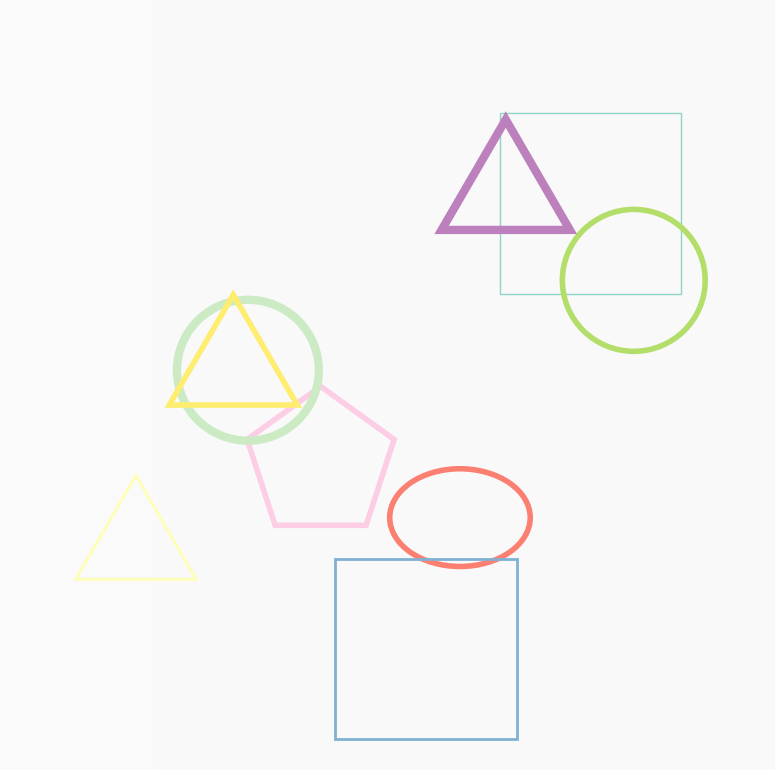[{"shape": "square", "thickness": 0.5, "radius": 0.58, "center": [0.762, 0.736]}, {"shape": "triangle", "thickness": 1, "radius": 0.45, "center": [0.175, 0.293]}, {"shape": "oval", "thickness": 2, "radius": 0.45, "center": [0.594, 0.328]}, {"shape": "square", "thickness": 1, "radius": 0.59, "center": [0.55, 0.157]}, {"shape": "circle", "thickness": 2, "radius": 0.46, "center": [0.818, 0.636]}, {"shape": "pentagon", "thickness": 2, "radius": 0.5, "center": [0.414, 0.398]}, {"shape": "triangle", "thickness": 3, "radius": 0.48, "center": [0.653, 0.749]}, {"shape": "circle", "thickness": 3, "radius": 0.46, "center": [0.32, 0.519]}, {"shape": "triangle", "thickness": 2, "radius": 0.48, "center": [0.301, 0.522]}]